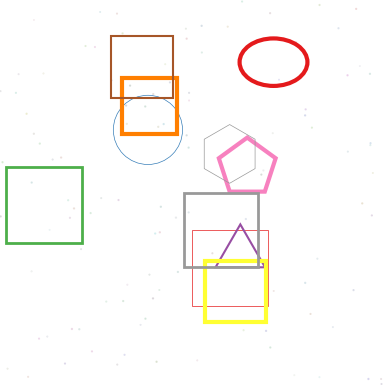[{"shape": "square", "thickness": 0.5, "radius": 0.5, "center": [0.597, 0.304]}, {"shape": "oval", "thickness": 3, "radius": 0.44, "center": [0.71, 0.839]}, {"shape": "circle", "thickness": 0.5, "radius": 0.45, "center": [0.384, 0.663]}, {"shape": "square", "thickness": 2, "radius": 0.49, "center": [0.114, 0.467]}, {"shape": "triangle", "thickness": 1.5, "radius": 0.37, "center": [0.624, 0.343]}, {"shape": "square", "thickness": 3, "radius": 0.36, "center": [0.388, 0.725]}, {"shape": "square", "thickness": 3, "radius": 0.4, "center": [0.611, 0.242]}, {"shape": "square", "thickness": 1.5, "radius": 0.4, "center": [0.369, 0.826]}, {"shape": "pentagon", "thickness": 3, "radius": 0.39, "center": [0.642, 0.565]}, {"shape": "hexagon", "thickness": 0.5, "radius": 0.38, "center": [0.597, 0.6]}, {"shape": "square", "thickness": 2, "radius": 0.48, "center": [0.574, 0.402]}]